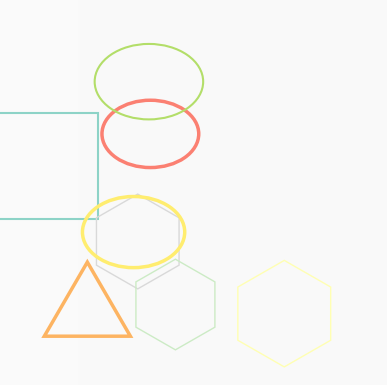[{"shape": "square", "thickness": 1.5, "radius": 0.68, "center": [0.115, 0.568]}, {"shape": "hexagon", "thickness": 1, "radius": 0.69, "center": [0.734, 0.185]}, {"shape": "oval", "thickness": 2.5, "radius": 0.62, "center": [0.388, 0.652]}, {"shape": "triangle", "thickness": 2.5, "radius": 0.64, "center": [0.225, 0.191]}, {"shape": "oval", "thickness": 1.5, "radius": 0.7, "center": [0.384, 0.788]}, {"shape": "hexagon", "thickness": 1, "radius": 0.62, "center": [0.356, 0.373]}, {"shape": "hexagon", "thickness": 1, "radius": 0.59, "center": [0.453, 0.209]}, {"shape": "oval", "thickness": 2.5, "radius": 0.66, "center": [0.345, 0.397]}]